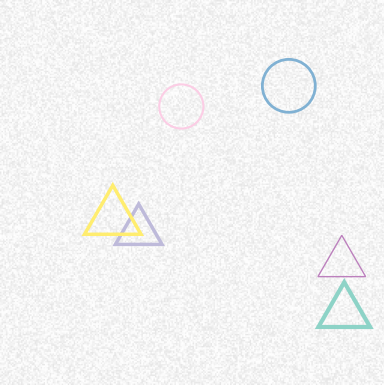[{"shape": "triangle", "thickness": 3, "radius": 0.39, "center": [0.894, 0.189]}, {"shape": "triangle", "thickness": 2.5, "radius": 0.35, "center": [0.36, 0.4]}, {"shape": "circle", "thickness": 2, "radius": 0.34, "center": [0.75, 0.777]}, {"shape": "circle", "thickness": 1.5, "radius": 0.29, "center": [0.471, 0.723]}, {"shape": "triangle", "thickness": 1, "radius": 0.36, "center": [0.888, 0.317]}, {"shape": "triangle", "thickness": 2.5, "radius": 0.42, "center": [0.293, 0.434]}]